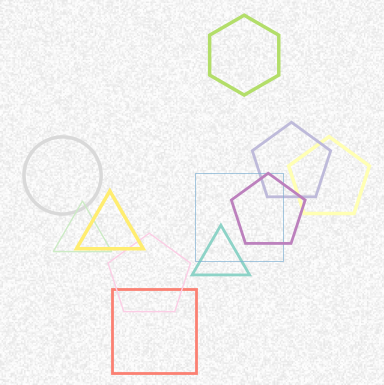[{"shape": "triangle", "thickness": 2, "radius": 0.43, "center": [0.574, 0.329]}, {"shape": "pentagon", "thickness": 2.5, "radius": 0.55, "center": [0.855, 0.535]}, {"shape": "pentagon", "thickness": 2, "radius": 0.54, "center": [0.757, 0.575]}, {"shape": "square", "thickness": 2, "radius": 0.55, "center": [0.401, 0.141]}, {"shape": "square", "thickness": 0.5, "radius": 0.57, "center": [0.62, 0.436]}, {"shape": "hexagon", "thickness": 2.5, "radius": 0.52, "center": [0.634, 0.857]}, {"shape": "pentagon", "thickness": 1, "radius": 0.56, "center": [0.388, 0.282]}, {"shape": "circle", "thickness": 2.5, "radius": 0.5, "center": [0.162, 0.544]}, {"shape": "pentagon", "thickness": 2, "radius": 0.5, "center": [0.697, 0.449]}, {"shape": "triangle", "thickness": 1, "radius": 0.44, "center": [0.214, 0.39]}, {"shape": "triangle", "thickness": 2.5, "radius": 0.5, "center": [0.285, 0.404]}]